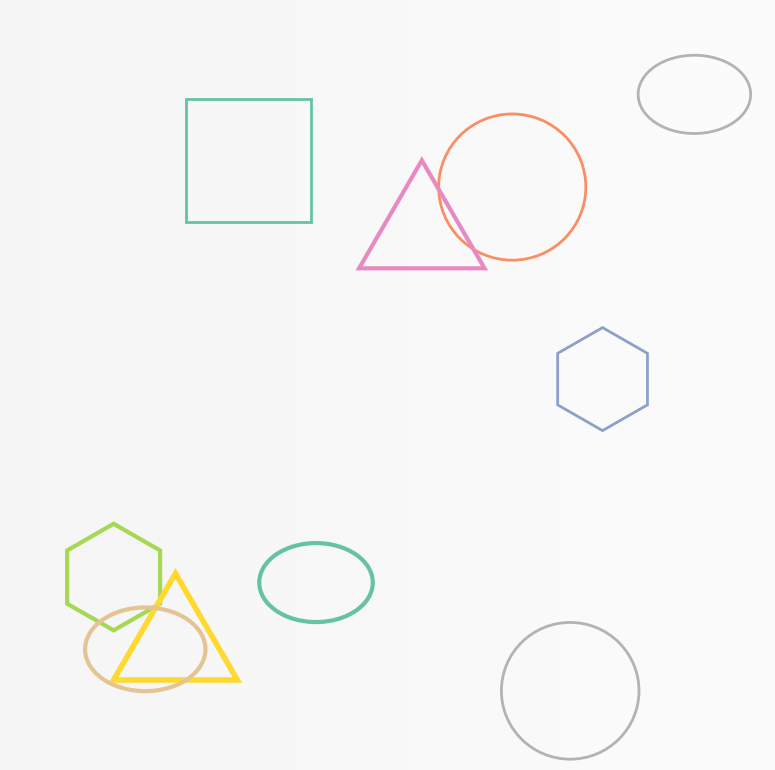[{"shape": "square", "thickness": 1, "radius": 0.4, "center": [0.321, 0.791]}, {"shape": "oval", "thickness": 1.5, "radius": 0.37, "center": [0.408, 0.243]}, {"shape": "circle", "thickness": 1, "radius": 0.47, "center": [0.661, 0.757]}, {"shape": "hexagon", "thickness": 1, "radius": 0.33, "center": [0.778, 0.508]}, {"shape": "triangle", "thickness": 1.5, "radius": 0.47, "center": [0.544, 0.698]}, {"shape": "hexagon", "thickness": 1.5, "radius": 0.35, "center": [0.147, 0.251]}, {"shape": "triangle", "thickness": 2, "radius": 0.46, "center": [0.226, 0.163]}, {"shape": "oval", "thickness": 1.5, "radius": 0.39, "center": [0.187, 0.157]}, {"shape": "oval", "thickness": 1, "radius": 0.36, "center": [0.896, 0.877]}, {"shape": "circle", "thickness": 1, "radius": 0.44, "center": [0.736, 0.103]}]